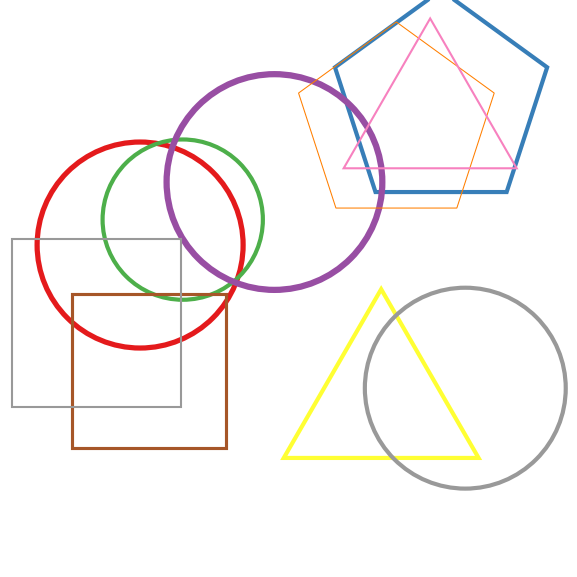[{"shape": "circle", "thickness": 2.5, "radius": 0.89, "center": [0.243, 0.575]}, {"shape": "pentagon", "thickness": 2, "radius": 0.97, "center": [0.764, 0.823]}, {"shape": "circle", "thickness": 2, "radius": 0.69, "center": [0.316, 0.619]}, {"shape": "circle", "thickness": 3, "radius": 0.93, "center": [0.475, 0.684]}, {"shape": "pentagon", "thickness": 0.5, "radius": 0.89, "center": [0.686, 0.783]}, {"shape": "triangle", "thickness": 2, "radius": 0.97, "center": [0.66, 0.304]}, {"shape": "square", "thickness": 1.5, "radius": 0.67, "center": [0.258, 0.356]}, {"shape": "triangle", "thickness": 1, "radius": 0.86, "center": [0.745, 0.794]}, {"shape": "square", "thickness": 1, "radius": 0.73, "center": [0.167, 0.44]}, {"shape": "circle", "thickness": 2, "radius": 0.87, "center": [0.806, 0.327]}]